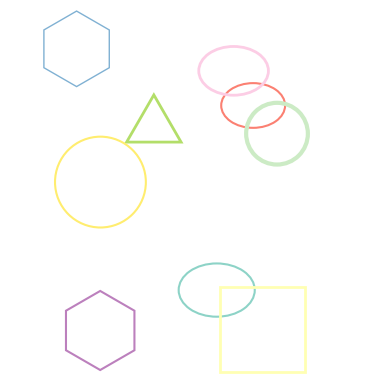[{"shape": "oval", "thickness": 1.5, "radius": 0.49, "center": [0.563, 0.247]}, {"shape": "square", "thickness": 2, "radius": 0.55, "center": [0.681, 0.144]}, {"shape": "oval", "thickness": 1.5, "radius": 0.41, "center": [0.658, 0.726]}, {"shape": "hexagon", "thickness": 1, "radius": 0.49, "center": [0.199, 0.873]}, {"shape": "triangle", "thickness": 2, "radius": 0.41, "center": [0.4, 0.672]}, {"shape": "oval", "thickness": 2, "radius": 0.45, "center": [0.607, 0.816]}, {"shape": "hexagon", "thickness": 1.5, "radius": 0.51, "center": [0.26, 0.142]}, {"shape": "circle", "thickness": 3, "radius": 0.4, "center": [0.72, 0.653]}, {"shape": "circle", "thickness": 1.5, "radius": 0.59, "center": [0.261, 0.527]}]